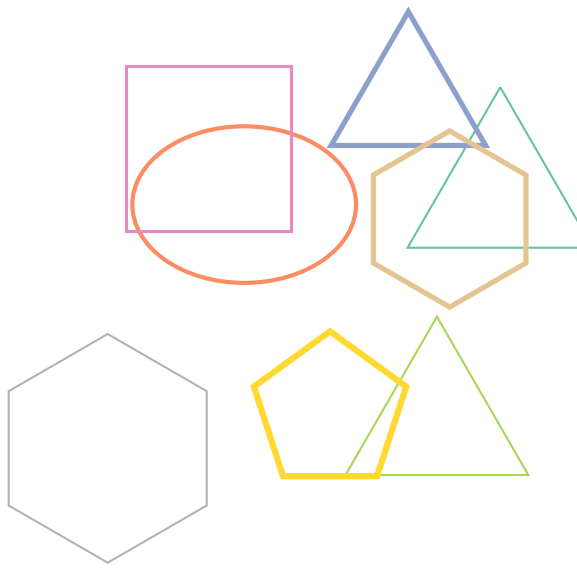[{"shape": "triangle", "thickness": 1, "radius": 0.93, "center": [0.866, 0.663]}, {"shape": "oval", "thickness": 2, "radius": 0.97, "center": [0.423, 0.645]}, {"shape": "triangle", "thickness": 2.5, "radius": 0.77, "center": [0.707, 0.824]}, {"shape": "square", "thickness": 1.5, "radius": 0.71, "center": [0.361, 0.742]}, {"shape": "triangle", "thickness": 1, "radius": 0.91, "center": [0.757, 0.268]}, {"shape": "pentagon", "thickness": 3, "radius": 0.69, "center": [0.572, 0.287]}, {"shape": "hexagon", "thickness": 2.5, "radius": 0.76, "center": [0.779, 0.62]}, {"shape": "hexagon", "thickness": 1, "radius": 0.99, "center": [0.187, 0.223]}]